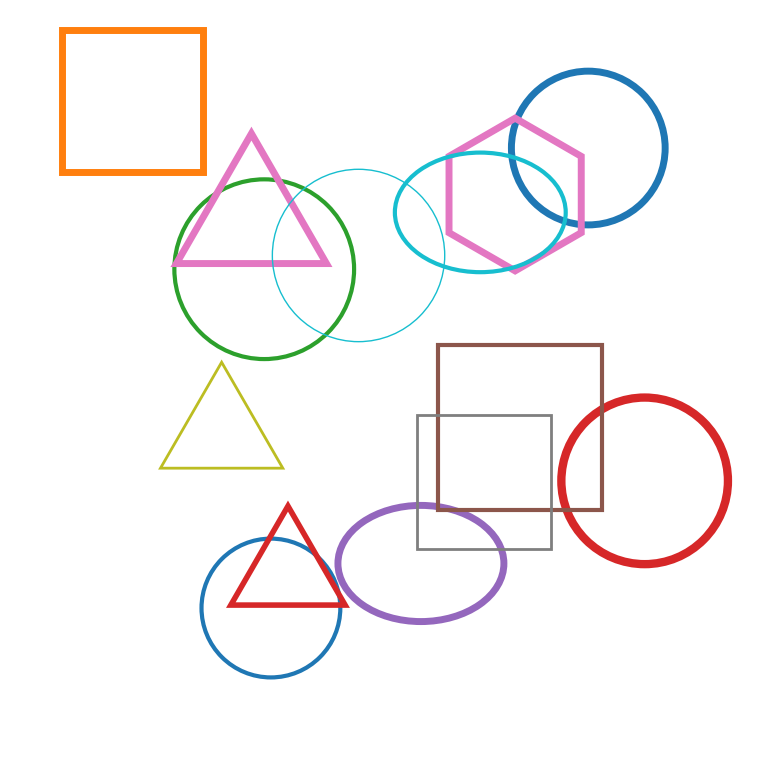[{"shape": "circle", "thickness": 1.5, "radius": 0.45, "center": [0.352, 0.21]}, {"shape": "circle", "thickness": 2.5, "radius": 0.5, "center": [0.764, 0.808]}, {"shape": "square", "thickness": 2.5, "radius": 0.46, "center": [0.172, 0.869]}, {"shape": "circle", "thickness": 1.5, "radius": 0.58, "center": [0.343, 0.65]}, {"shape": "triangle", "thickness": 2, "radius": 0.43, "center": [0.374, 0.257]}, {"shape": "circle", "thickness": 3, "radius": 0.54, "center": [0.837, 0.376]}, {"shape": "oval", "thickness": 2.5, "radius": 0.54, "center": [0.547, 0.268]}, {"shape": "square", "thickness": 1.5, "radius": 0.53, "center": [0.675, 0.445]}, {"shape": "hexagon", "thickness": 2.5, "radius": 0.5, "center": [0.669, 0.747]}, {"shape": "triangle", "thickness": 2.5, "radius": 0.56, "center": [0.327, 0.714]}, {"shape": "square", "thickness": 1, "radius": 0.44, "center": [0.629, 0.374]}, {"shape": "triangle", "thickness": 1, "radius": 0.46, "center": [0.288, 0.438]}, {"shape": "oval", "thickness": 1.5, "radius": 0.55, "center": [0.624, 0.724]}, {"shape": "circle", "thickness": 0.5, "radius": 0.56, "center": [0.466, 0.668]}]